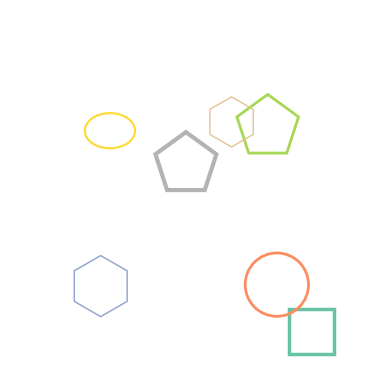[{"shape": "square", "thickness": 2.5, "radius": 0.3, "center": [0.809, 0.139]}, {"shape": "circle", "thickness": 2, "radius": 0.41, "center": [0.719, 0.261]}, {"shape": "hexagon", "thickness": 1, "radius": 0.4, "center": [0.262, 0.257]}, {"shape": "pentagon", "thickness": 2, "radius": 0.42, "center": [0.695, 0.67]}, {"shape": "oval", "thickness": 1.5, "radius": 0.33, "center": [0.286, 0.661]}, {"shape": "hexagon", "thickness": 1, "radius": 0.33, "center": [0.601, 0.683]}, {"shape": "pentagon", "thickness": 3, "radius": 0.42, "center": [0.483, 0.574]}]